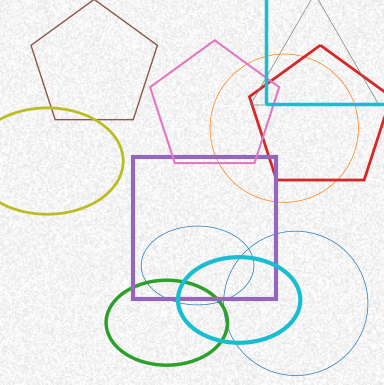[{"shape": "oval", "thickness": 0.5, "radius": 0.73, "center": [0.513, 0.31]}, {"shape": "circle", "thickness": 0.5, "radius": 0.94, "center": [0.768, 0.212]}, {"shape": "circle", "thickness": 0.5, "radius": 0.96, "center": [0.738, 0.667]}, {"shape": "oval", "thickness": 2.5, "radius": 0.79, "center": [0.433, 0.162]}, {"shape": "pentagon", "thickness": 2, "radius": 0.97, "center": [0.832, 0.689]}, {"shape": "square", "thickness": 3, "radius": 0.93, "center": [0.532, 0.408]}, {"shape": "pentagon", "thickness": 1, "radius": 0.86, "center": [0.245, 0.829]}, {"shape": "pentagon", "thickness": 1.5, "radius": 0.88, "center": [0.558, 0.719]}, {"shape": "triangle", "thickness": 0.5, "radius": 0.97, "center": [0.817, 0.824]}, {"shape": "oval", "thickness": 2, "radius": 0.99, "center": [0.123, 0.582]}, {"shape": "oval", "thickness": 3, "radius": 0.79, "center": [0.621, 0.221]}, {"shape": "square", "thickness": 2.5, "radius": 0.81, "center": [0.852, 0.892]}]